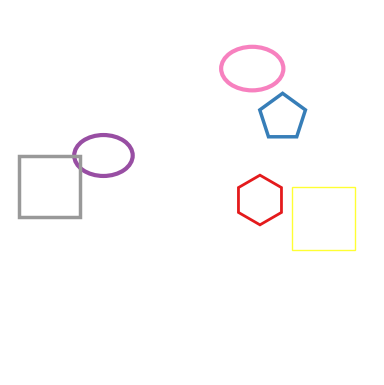[{"shape": "hexagon", "thickness": 2, "radius": 0.32, "center": [0.675, 0.48]}, {"shape": "pentagon", "thickness": 2.5, "radius": 0.31, "center": [0.734, 0.695]}, {"shape": "oval", "thickness": 3, "radius": 0.38, "center": [0.269, 0.596]}, {"shape": "square", "thickness": 1, "radius": 0.41, "center": [0.84, 0.433]}, {"shape": "oval", "thickness": 3, "radius": 0.4, "center": [0.655, 0.822]}, {"shape": "square", "thickness": 2.5, "radius": 0.39, "center": [0.129, 0.515]}]